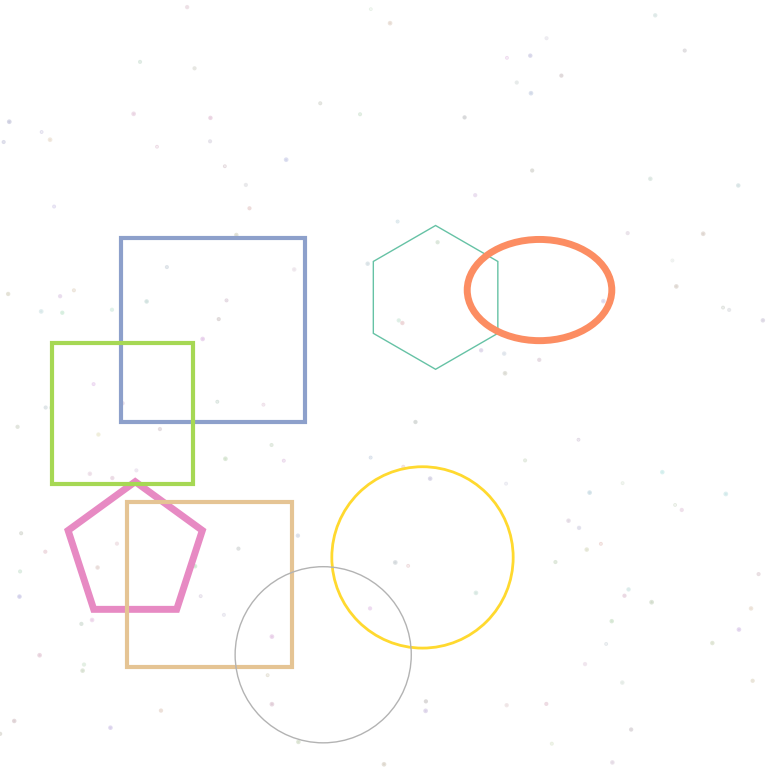[{"shape": "hexagon", "thickness": 0.5, "radius": 0.47, "center": [0.566, 0.614]}, {"shape": "oval", "thickness": 2.5, "radius": 0.47, "center": [0.701, 0.623]}, {"shape": "square", "thickness": 1.5, "radius": 0.6, "center": [0.277, 0.571]}, {"shape": "pentagon", "thickness": 2.5, "radius": 0.46, "center": [0.176, 0.283]}, {"shape": "square", "thickness": 1.5, "radius": 0.46, "center": [0.159, 0.463]}, {"shape": "circle", "thickness": 1, "radius": 0.59, "center": [0.549, 0.276]}, {"shape": "square", "thickness": 1.5, "radius": 0.54, "center": [0.272, 0.241]}, {"shape": "circle", "thickness": 0.5, "radius": 0.57, "center": [0.42, 0.15]}]